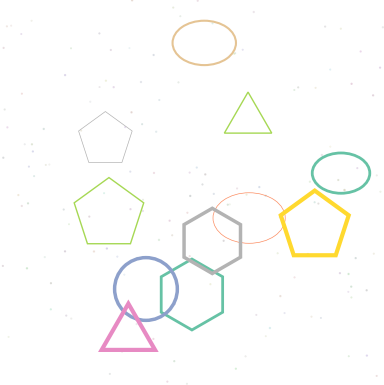[{"shape": "oval", "thickness": 2, "radius": 0.37, "center": [0.886, 0.55]}, {"shape": "hexagon", "thickness": 2, "radius": 0.46, "center": [0.499, 0.235]}, {"shape": "oval", "thickness": 0.5, "radius": 0.47, "center": [0.647, 0.434]}, {"shape": "circle", "thickness": 2.5, "radius": 0.41, "center": [0.379, 0.249]}, {"shape": "triangle", "thickness": 3, "radius": 0.4, "center": [0.333, 0.131]}, {"shape": "triangle", "thickness": 1, "radius": 0.36, "center": [0.644, 0.69]}, {"shape": "pentagon", "thickness": 1, "radius": 0.47, "center": [0.283, 0.444]}, {"shape": "pentagon", "thickness": 3, "radius": 0.46, "center": [0.817, 0.412]}, {"shape": "oval", "thickness": 1.5, "radius": 0.41, "center": [0.531, 0.889]}, {"shape": "pentagon", "thickness": 0.5, "radius": 0.37, "center": [0.274, 0.637]}, {"shape": "hexagon", "thickness": 2.5, "radius": 0.42, "center": [0.551, 0.374]}]